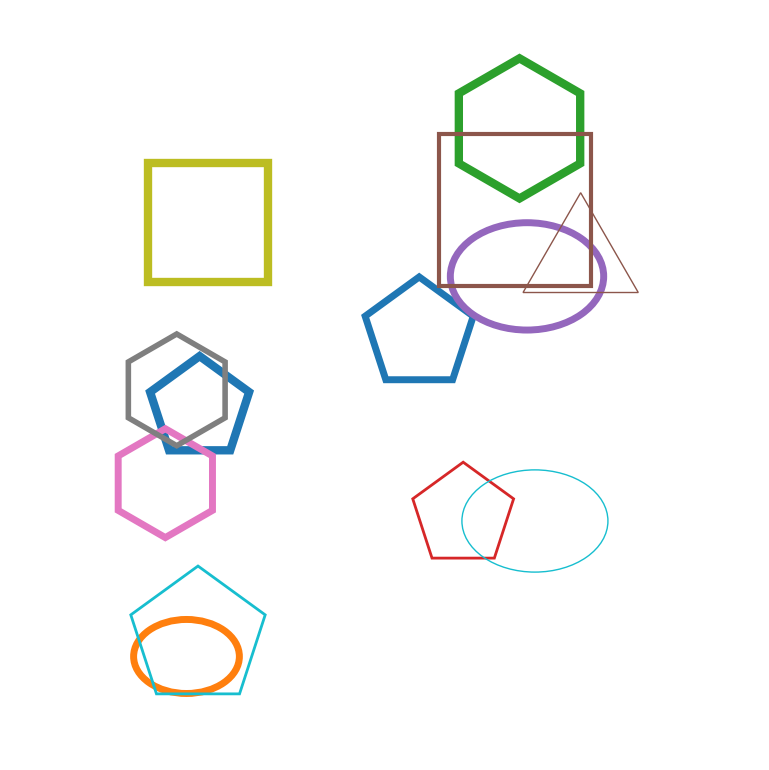[{"shape": "pentagon", "thickness": 3, "radius": 0.34, "center": [0.259, 0.47]}, {"shape": "pentagon", "thickness": 2.5, "radius": 0.37, "center": [0.544, 0.567]}, {"shape": "oval", "thickness": 2.5, "radius": 0.34, "center": [0.242, 0.147]}, {"shape": "hexagon", "thickness": 3, "radius": 0.45, "center": [0.675, 0.833]}, {"shape": "pentagon", "thickness": 1, "radius": 0.34, "center": [0.602, 0.331]}, {"shape": "oval", "thickness": 2.5, "radius": 0.5, "center": [0.684, 0.641]}, {"shape": "square", "thickness": 1.5, "radius": 0.49, "center": [0.669, 0.727]}, {"shape": "triangle", "thickness": 0.5, "radius": 0.43, "center": [0.754, 0.663]}, {"shape": "hexagon", "thickness": 2.5, "radius": 0.35, "center": [0.215, 0.373]}, {"shape": "hexagon", "thickness": 2, "radius": 0.36, "center": [0.23, 0.494]}, {"shape": "square", "thickness": 3, "radius": 0.39, "center": [0.27, 0.711]}, {"shape": "oval", "thickness": 0.5, "radius": 0.47, "center": [0.695, 0.323]}, {"shape": "pentagon", "thickness": 1, "radius": 0.46, "center": [0.257, 0.173]}]